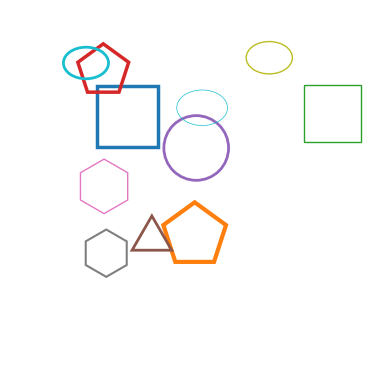[{"shape": "square", "thickness": 2.5, "radius": 0.4, "center": [0.331, 0.698]}, {"shape": "pentagon", "thickness": 3, "radius": 0.43, "center": [0.506, 0.389]}, {"shape": "square", "thickness": 1, "radius": 0.37, "center": [0.863, 0.705]}, {"shape": "pentagon", "thickness": 2.5, "radius": 0.35, "center": [0.268, 0.817]}, {"shape": "circle", "thickness": 2, "radius": 0.42, "center": [0.51, 0.616]}, {"shape": "triangle", "thickness": 2, "radius": 0.3, "center": [0.394, 0.38]}, {"shape": "hexagon", "thickness": 1, "radius": 0.35, "center": [0.27, 0.516]}, {"shape": "hexagon", "thickness": 1.5, "radius": 0.31, "center": [0.276, 0.342]}, {"shape": "oval", "thickness": 1, "radius": 0.3, "center": [0.699, 0.85]}, {"shape": "oval", "thickness": 2, "radius": 0.29, "center": [0.223, 0.836]}, {"shape": "oval", "thickness": 0.5, "radius": 0.33, "center": [0.525, 0.72]}]